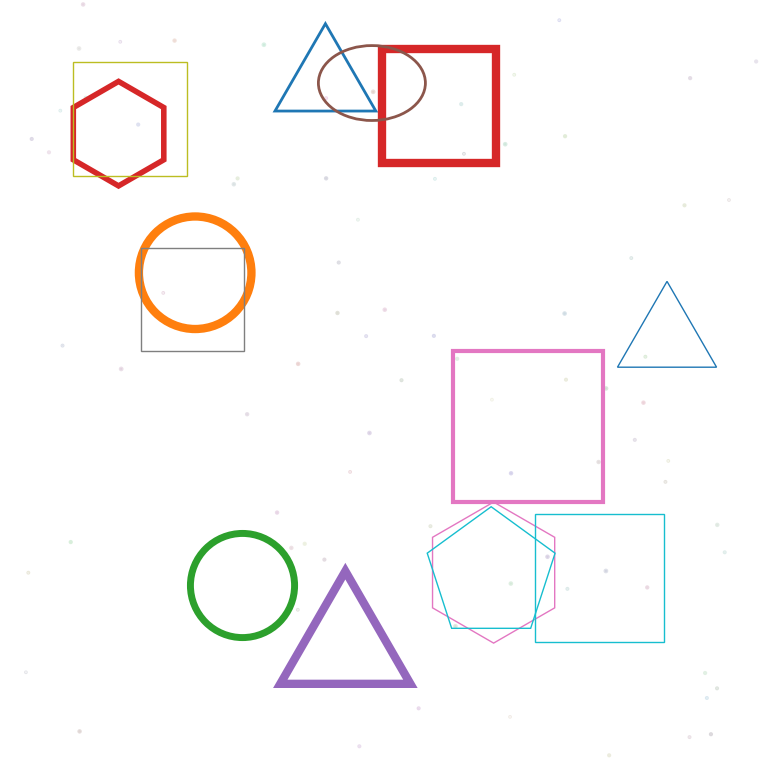[{"shape": "triangle", "thickness": 1, "radius": 0.38, "center": [0.423, 0.894]}, {"shape": "triangle", "thickness": 0.5, "radius": 0.37, "center": [0.866, 0.56]}, {"shape": "circle", "thickness": 3, "radius": 0.37, "center": [0.253, 0.646]}, {"shape": "circle", "thickness": 2.5, "radius": 0.34, "center": [0.315, 0.24]}, {"shape": "hexagon", "thickness": 2, "radius": 0.34, "center": [0.154, 0.826]}, {"shape": "square", "thickness": 3, "radius": 0.37, "center": [0.571, 0.863]}, {"shape": "triangle", "thickness": 3, "radius": 0.49, "center": [0.449, 0.161]}, {"shape": "oval", "thickness": 1, "radius": 0.35, "center": [0.483, 0.892]}, {"shape": "hexagon", "thickness": 0.5, "radius": 0.46, "center": [0.641, 0.256]}, {"shape": "square", "thickness": 1.5, "radius": 0.49, "center": [0.685, 0.446]}, {"shape": "square", "thickness": 0.5, "radius": 0.34, "center": [0.25, 0.611]}, {"shape": "square", "thickness": 0.5, "radius": 0.37, "center": [0.169, 0.845]}, {"shape": "pentagon", "thickness": 0.5, "radius": 0.44, "center": [0.638, 0.255]}, {"shape": "square", "thickness": 0.5, "radius": 0.42, "center": [0.779, 0.249]}]